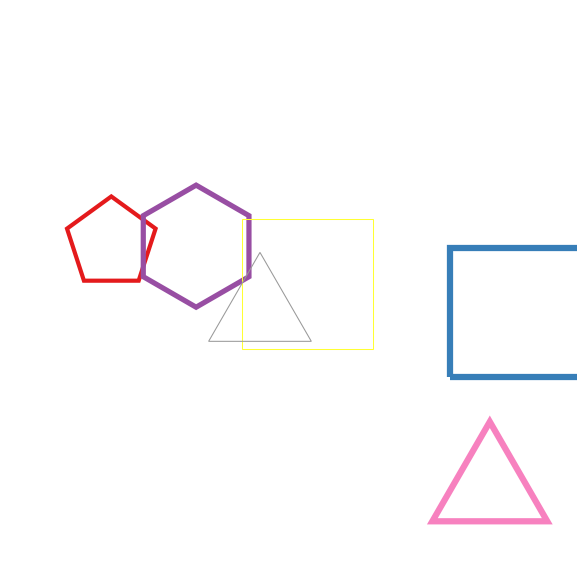[{"shape": "pentagon", "thickness": 2, "radius": 0.4, "center": [0.193, 0.578]}, {"shape": "square", "thickness": 3, "radius": 0.56, "center": [0.891, 0.459]}, {"shape": "hexagon", "thickness": 2.5, "radius": 0.53, "center": [0.34, 0.573]}, {"shape": "square", "thickness": 0.5, "radius": 0.57, "center": [0.532, 0.507]}, {"shape": "triangle", "thickness": 3, "radius": 0.57, "center": [0.848, 0.154]}, {"shape": "triangle", "thickness": 0.5, "radius": 0.51, "center": [0.45, 0.459]}]